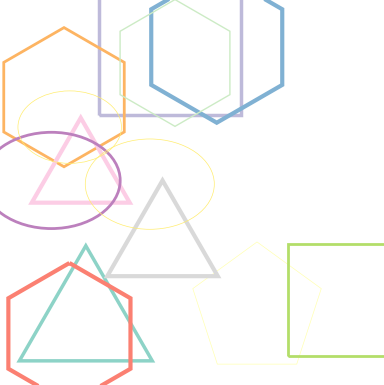[{"shape": "triangle", "thickness": 2.5, "radius": 1.0, "center": [0.223, 0.162]}, {"shape": "pentagon", "thickness": 0.5, "radius": 0.88, "center": [0.668, 0.196]}, {"shape": "square", "thickness": 2.5, "radius": 0.92, "center": [0.441, 0.884]}, {"shape": "hexagon", "thickness": 3, "radius": 0.92, "center": [0.18, 0.134]}, {"shape": "hexagon", "thickness": 3, "radius": 0.98, "center": [0.563, 0.878]}, {"shape": "hexagon", "thickness": 2, "radius": 0.9, "center": [0.166, 0.748]}, {"shape": "square", "thickness": 2, "radius": 0.73, "center": [0.892, 0.222]}, {"shape": "triangle", "thickness": 3, "radius": 0.73, "center": [0.21, 0.547]}, {"shape": "triangle", "thickness": 3, "radius": 0.83, "center": [0.422, 0.366]}, {"shape": "oval", "thickness": 2, "radius": 0.89, "center": [0.134, 0.531]}, {"shape": "hexagon", "thickness": 1, "radius": 0.82, "center": [0.455, 0.836]}, {"shape": "oval", "thickness": 0.5, "radius": 0.84, "center": [0.389, 0.522]}, {"shape": "oval", "thickness": 0.5, "radius": 0.67, "center": [0.181, 0.67]}]